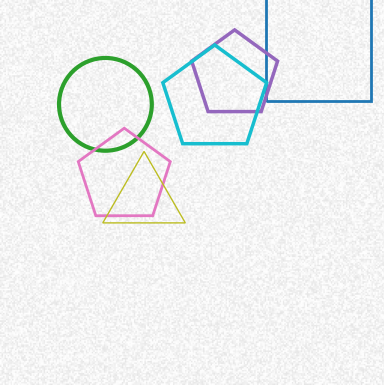[{"shape": "square", "thickness": 2, "radius": 0.68, "center": [0.827, 0.872]}, {"shape": "circle", "thickness": 3, "radius": 0.6, "center": [0.274, 0.729]}, {"shape": "pentagon", "thickness": 2.5, "radius": 0.59, "center": [0.609, 0.805]}, {"shape": "pentagon", "thickness": 2, "radius": 0.63, "center": [0.323, 0.541]}, {"shape": "triangle", "thickness": 1, "radius": 0.62, "center": [0.374, 0.483]}, {"shape": "pentagon", "thickness": 2.5, "radius": 0.71, "center": [0.558, 0.741]}]